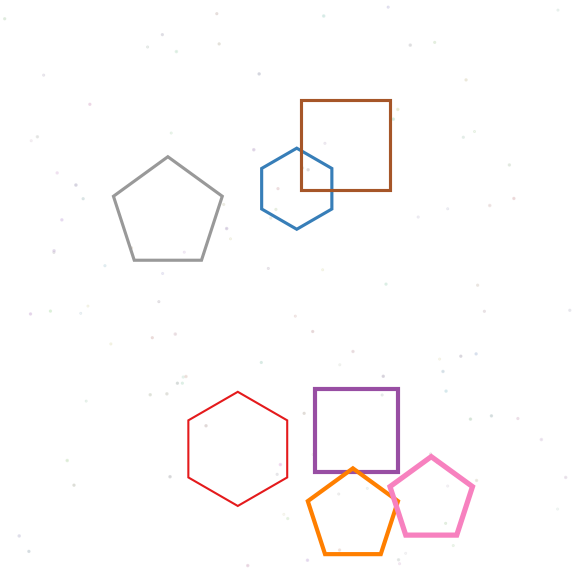[{"shape": "hexagon", "thickness": 1, "radius": 0.49, "center": [0.412, 0.222]}, {"shape": "hexagon", "thickness": 1.5, "radius": 0.35, "center": [0.514, 0.672]}, {"shape": "square", "thickness": 2, "radius": 0.36, "center": [0.617, 0.254]}, {"shape": "pentagon", "thickness": 2, "radius": 0.41, "center": [0.611, 0.106]}, {"shape": "square", "thickness": 1.5, "radius": 0.39, "center": [0.598, 0.748]}, {"shape": "pentagon", "thickness": 2.5, "radius": 0.38, "center": [0.747, 0.133]}, {"shape": "pentagon", "thickness": 1.5, "radius": 0.5, "center": [0.291, 0.629]}]